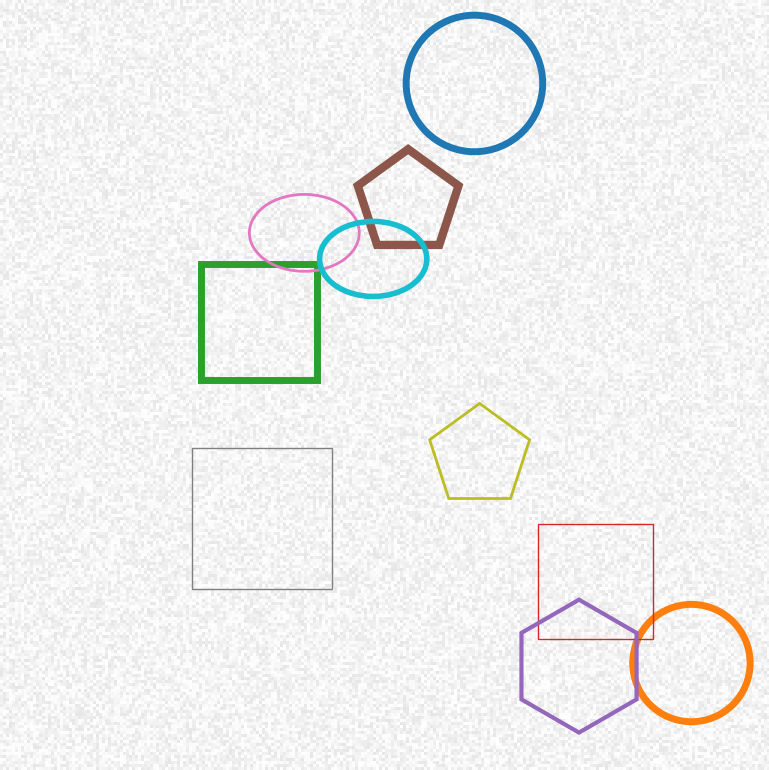[{"shape": "circle", "thickness": 2.5, "radius": 0.44, "center": [0.616, 0.892]}, {"shape": "circle", "thickness": 2.5, "radius": 0.38, "center": [0.898, 0.139]}, {"shape": "square", "thickness": 2.5, "radius": 0.38, "center": [0.336, 0.582]}, {"shape": "square", "thickness": 0.5, "radius": 0.37, "center": [0.773, 0.245]}, {"shape": "hexagon", "thickness": 1.5, "radius": 0.43, "center": [0.752, 0.135]}, {"shape": "pentagon", "thickness": 3, "radius": 0.34, "center": [0.53, 0.738]}, {"shape": "oval", "thickness": 1, "radius": 0.36, "center": [0.395, 0.698]}, {"shape": "square", "thickness": 0.5, "radius": 0.46, "center": [0.34, 0.327]}, {"shape": "pentagon", "thickness": 1, "radius": 0.34, "center": [0.623, 0.408]}, {"shape": "oval", "thickness": 2, "radius": 0.35, "center": [0.485, 0.664]}]